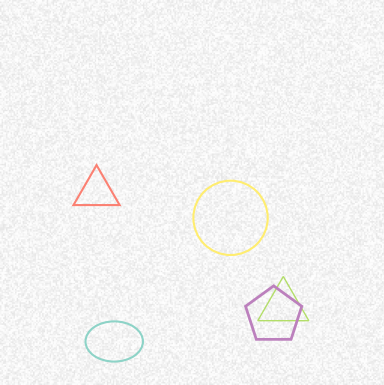[{"shape": "oval", "thickness": 1.5, "radius": 0.37, "center": [0.297, 0.113]}, {"shape": "triangle", "thickness": 1.5, "radius": 0.35, "center": [0.251, 0.502]}, {"shape": "triangle", "thickness": 1, "radius": 0.38, "center": [0.736, 0.205]}, {"shape": "pentagon", "thickness": 2, "radius": 0.38, "center": [0.711, 0.181]}, {"shape": "circle", "thickness": 1.5, "radius": 0.48, "center": [0.599, 0.434]}]